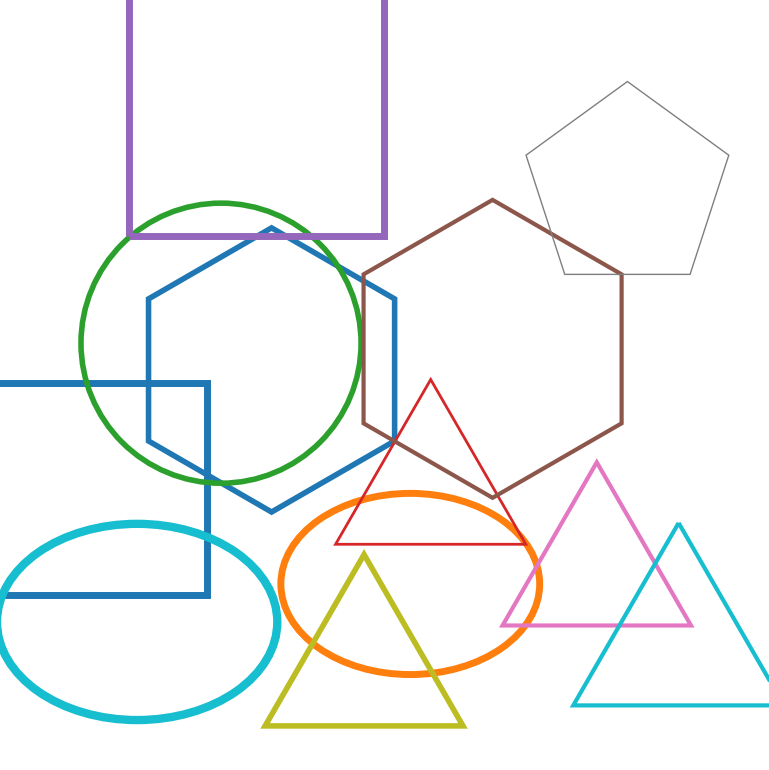[{"shape": "hexagon", "thickness": 2, "radius": 0.92, "center": [0.353, 0.52]}, {"shape": "square", "thickness": 2.5, "radius": 0.69, "center": [0.132, 0.365]}, {"shape": "oval", "thickness": 2.5, "radius": 0.84, "center": [0.533, 0.242]}, {"shape": "circle", "thickness": 2, "radius": 0.91, "center": [0.287, 0.554]}, {"shape": "triangle", "thickness": 1, "radius": 0.71, "center": [0.559, 0.364]}, {"shape": "square", "thickness": 2.5, "radius": 0.83, "center": [0.333, 0.859]}, {"shape": "hexagon", "thickness": 1.5, "radius": 0.97, "center": [0.64, 0.547]}, {"shape": "triangle", "thickness": 1.5, "radius": 0.71, "center": [0.775, 0.258]}, {"shape": "pentagon", "thickness": 0.5, "radius": 0.69, "center": [0.815, 0.756]}, {"shape": "triangle", "thickness": 2, "radius": 0.74, "center": [0.473, 0.131]}, {"shape": "triangle", "thickness": 1.5, "radius": 0.79, "center": [0.881, 0.163]}, {"shape": "oval", "thickness": 3, "radius": 0.91, "center": [0.178, 0.192]}]